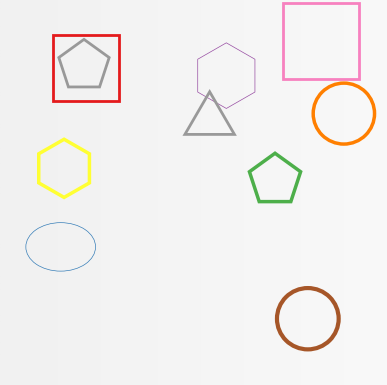[{"shape": "square", "thickness": 2, "radius": 0.43, "center": [0.222, 0.824]}, {"shape": "oval", "thickness": 0.5, "radius": 0.45, "center": [0.157, 0.359]}, {"shape": "pentagon", "thickness": 2.5, "radius": 0.35, "center": [0.71, 0.532]}, {"shape": "hexagon", "thickness": 0.5, "radius": 0.43, "center": [0.584, 0.804]}, {"shape": "circle", "thickness": 2.5, "radius": 0.4, "center": [0.887, 0.705]}, {"shape": "hexagon", "thickness": 2.5, "radius": 0.38, "center": [0.165, 0.563]}, {"shape": "circle", "thickness": 3, "radius": 0.4, "center": [0.794, 0.172]}, {"shape": "square", "thickness": 2, "radius": 0.49, "center": [0.829, 0.893]}, {"shape": "triangle", "thickness": 2, "radius": 0.37, "center": [0.541, 0.688]}, {"shape": "pentagon", "thickness": 2, "radius": 0.34, "center": [0.217, 0.829]}]